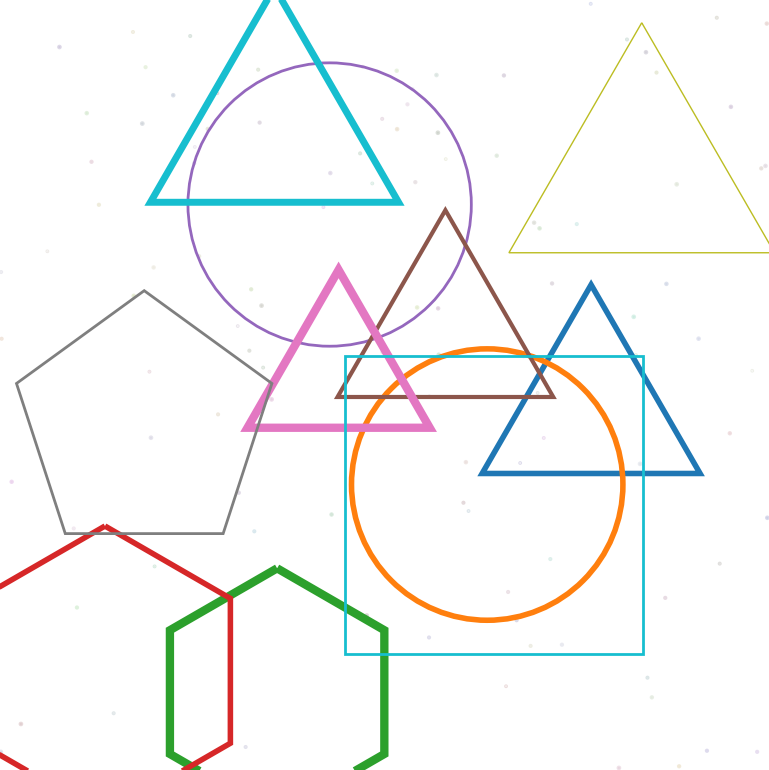[{"shape": "triangle", "thickness": 2, "radius": 0.82, "center": [0.768, 0.467]}, {"shape": "circle", "thickness": 2, "radius": 0.88, "center": [0.633, 0.371]}, {"shape": "hexagon", "thickness": 3, "radius": 0.8, "center": [0.36, 0.101]}, {"shape": "hexagon", "thickness": 2, "radius": 0.94, "center": [0.136, 0.129]}, {"shape": "circle", "thickness": 1, "radius": 0.92, "center": [0.428, 0.734]}, {"shape": "triangle", "thickness": 1.5, "radius": 0.81, "center": [0.578, 0.565]}, {"shape": "triangle", "thickness": 3, "radius": 0.68, "center": [0.44, 0.513]}, {"shape": "pentagon", "thickness": 1, "radius": 0.87, "center": [0.187, 0.448]}, {"shape": "triangle", "thickness": 0.5, "radius": 1.0, "center": [0.833, 0.771]}, {"shape": "square", "thickness": 1, "radius": 0.97, "center": [0.642, 0.344]}, {"shape": "triangle", "thickness": 2.5, "radius": 0.93, "center": [0.356, 0.83]}]